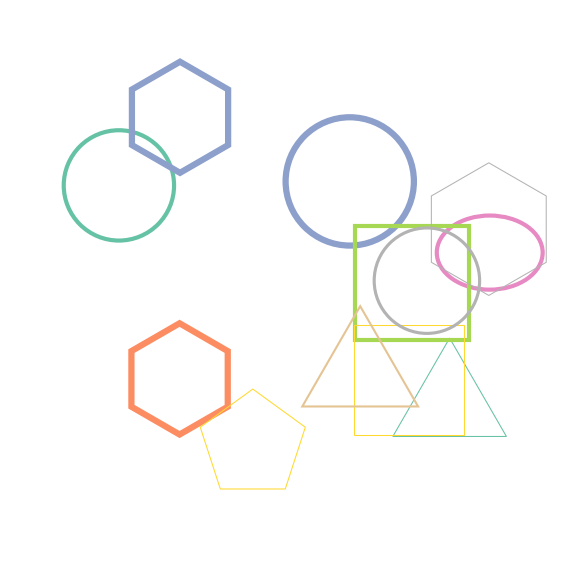[{"shape": "circle", "thickness": 2, "radius": 0.48, "center": [0.206, 0.678]}, {"shape": "triangle", "thickness": 0.5, "radius": 0.57, "center": [0.779, 0.3]}, {"shape": "hexagon", "thickness": 3, "radius": 0.48, "center": [0.311, 0.343]}, {"shape": "circle", "thickness": 3, "radius": 0.56, "center": [0.606, 0.685]}, {"shape": "hexagon", "thickness": 3, "radius": 0.48, "center": [0.312, 0.796]}, {"shape": "oval", "thickness": 2, "radius": 0.46, "center": [0.848, 0.562]}, {"shape": "square", "thickness": 2, "radius": 0.5, "center": [0.713, 0.509]}, {"shape": "square", "thickness": 0.5, "radius": 0.48, "center": [0.707, 0.341]}, {"shape": "pentagon", "thickness": 0.5, "radius": 0.48, "center": [0.438, 0.23]}, {"shape": "triangle", "thickness": 1, "radius": 0.58, "center": [0.624, 0.353]}, {"shape": "circle", "thickness": 1.5, "radius": 0.46, "center": [0.739, 0.513]}, {"shape": "hexagon", "thickness": 0.5, "radius": 0.57, "center": [0.846, 0.602]}]